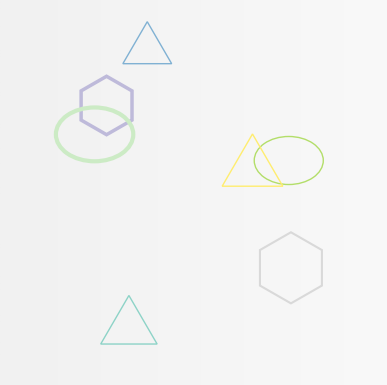[{"shape": "triangle", "thickness": 1, "radius": 0.42, "center": [0.333, 0.148]}, {"shape": "hexagon", "thickness": 2.5, "radius": 0.38, "center": [0.275, 0.726]}, {"shape": "triangle", "thickness": 1, "radius": 0.36, "center": [0.38, 0.871]}, {"shape": "oval", "thickness": 1, "radius": 0.45, "center": [0.745, 0.583]}, {"shape": "hexagon", "thickness": 1.5, "radius": 0.46, "center": [0.751, 0.304]}, {"shape": "oval", "thickness": 3, "radius": 0.5, "center": [0.244, 0.651]}, {"shape": "triangle", "thickness": 1, "radius": 0.45, "center": [0.652, 0.562]}]